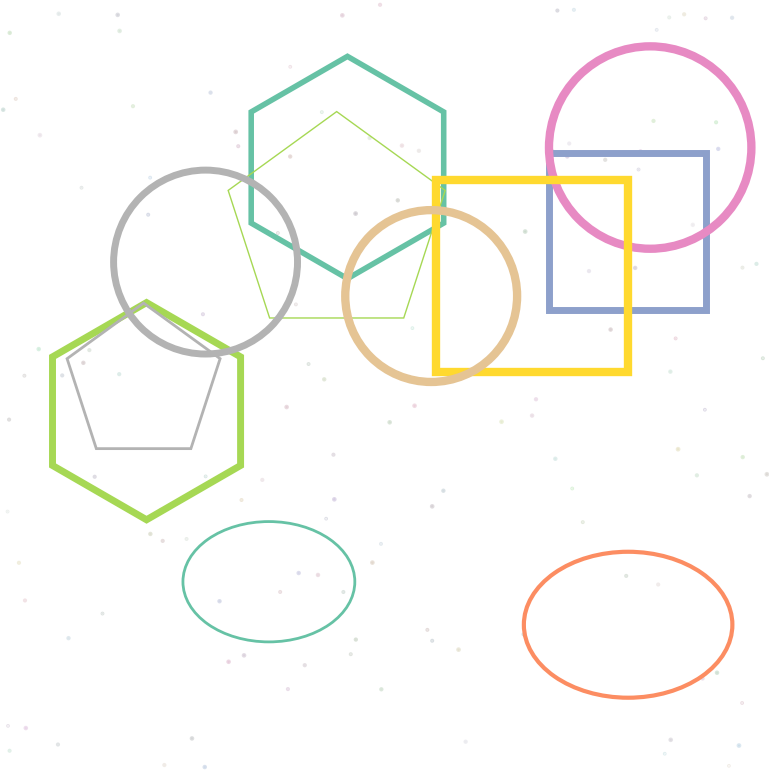[{"shape": "oval", "thickness": 1, "radius": 0.56, "center": [0.349, 0.245]}, {"shape": "hexagon", "thickness": 2, "radius": 0.72, "center": [0.451, 0.782]}, {"shape": "oval", "thickness": 1.5, "radius": 0.68, "center": [0.816, 0.189]}, {"shape": "square", "thickness": 2.5, "radius": 0.51, "center": [0.815, 0.699]}, {"shape": "circle", "thickness": 3, "radius": 0.66, "center": [0.844, 0.808]}, {"shape": "pentagon", "thickness": 0.5, "radius": 0.74, "center": [0.437, 0.707]}, {"shape": "hexagon", "thickness": 2.5, "radius": 0.71, "center": [0.19, 0.466]}, {"shape": "square", "thickness": 3, "radius": 0.62, "center": [0.691, 0.641]}, {"shape": "circle", "thickness": 3, "radius": 0.56, "center": [0.56, 0.616]}, {"shape": "pentagon", "thickness": 1, "radius": 0.52, "center": [0.186, 0.502]}, {"shape": "circle", "thickness": 2.5, "radius": 0.6, "center": [0.267, 0.66]}]